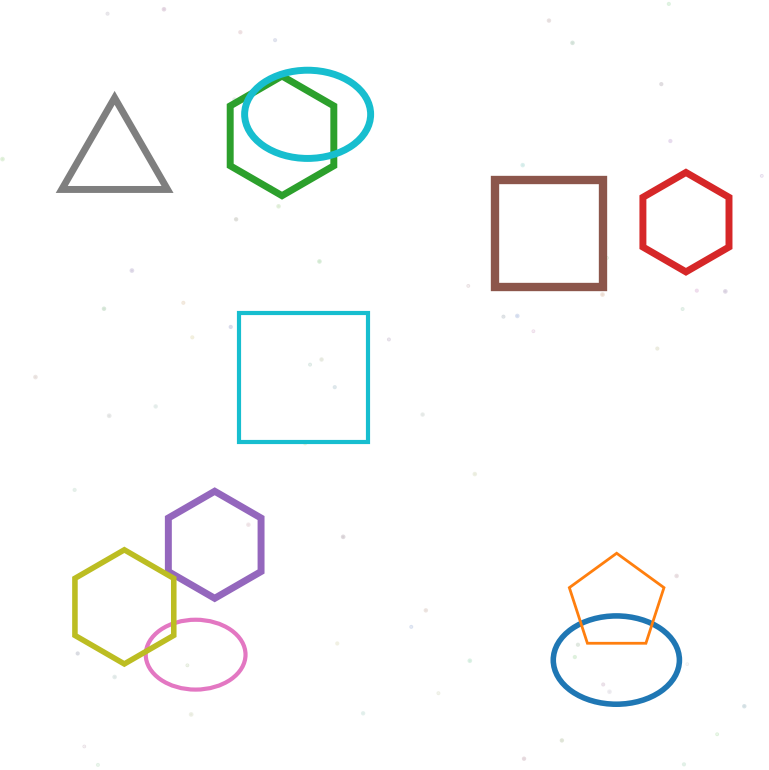[{"shape": "oval", "thickness": 2, "radius": 0.41, "center": [0.8, 0.143]}, {"shape": "pentagon", "thickness": 1, "radius": 0.32, "center": [0.801, 0.217]}, {"shape": "hexagon", "thickness": 2.5, "radius": 0.39, "center": [0.366, 0.824]}, {"shape": "hexagon", "thickness": 2.5, "radius": 0.32, "center": [0.891, 0.711]}, {"shape": "hexagon", "thickness": 2.5, "radius": 0.35, "center": [0.279, 0.292]}, {"shape": "square", "thickness": 3, "radius": 0.35, "center": [0.713, 0.697]}, {"shape": "oval", "thickness": 1.5, "radius": 0.32, "center": [0.254, 0.15]}, {"shape": "triangle", "thickness": 2.5, "radius": 0.4, "center": [0.149, 0.794]}, {"shape": "hexagon", "thickness": 2, "radius": 0.37, "center": [0.161, 0.212]}, {"shape": "oval", "thickness": 2.5, "radius": 0.41, "center": [0.4, 0.852]}, {"shape": "square", "thickness": 1.5, "radius": 0.42, "center": [0.394, 0.51]}]